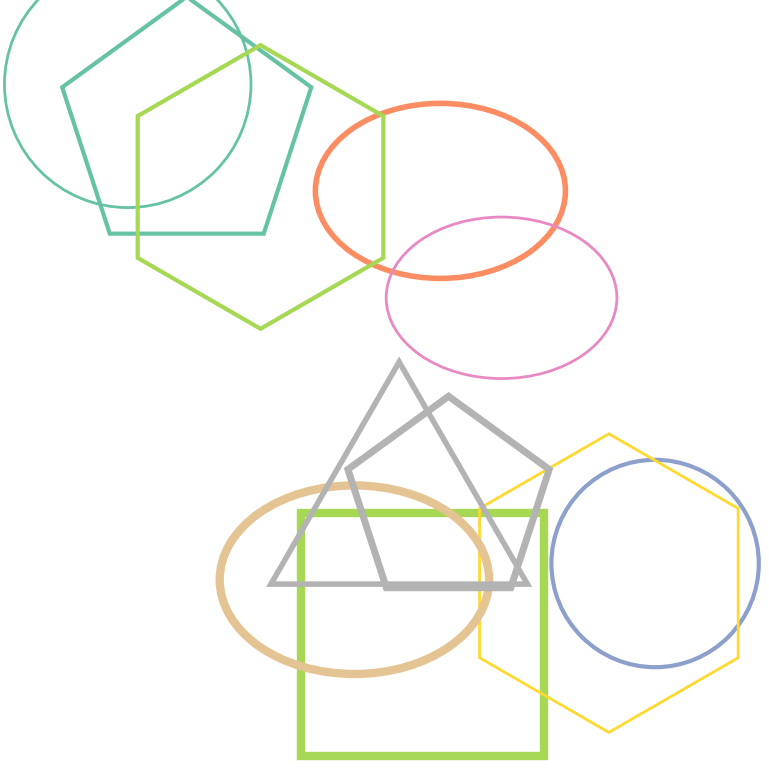[{"shape": "pentagon", "thickness": 1.5, "radius": 0.85, "center": [0.243, 0.834]}, {"shape": "circle", "thickness": 1, "radius": 0.8, "center": [0.166, 0.89]}, {"shape": "oval", "thickness": 2, "radius": 0.81, "center": [0.572, 0.752]}, {"shape": "circle", "thickness": 1.5, "radius": 0.67, "center": [0.851, 0.268]}, {"shape": "oval", "thickness": 1, "radius": 0.75, "center": [0.651, 0.613]}, {"shape": "square", "thickness": 3, "radius": 0.79, "center": [0.548, 0.176]}, {"shape": "hexagon", "thickness": 1.5, "radius": 0.92, "center": [0.338, 0.757]}, {"shape": "hexagon", "thickness": 1, "radius": 0.97, "center": [0.791, 0.243]}, {"shape": "oval", "thickness": 3, "radius": 0.87, "center": [0.46, 0.247]}, {"shape": "pentagon", "thickness": 2.5, "radius": 0.69, "center": [0.583, 0.348]}, {"shape": "triangle", "thickness": 2, "radius": 0.96, "center": [0.518, 0.338]}]